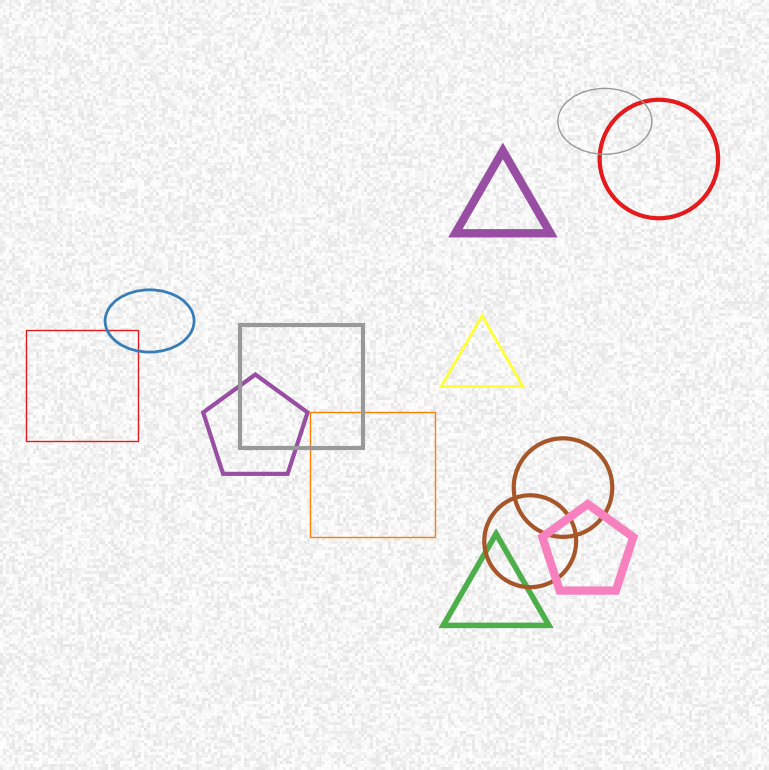[{"shape": "circle", "thickness": 1.5, "radius": 0.38, "center": [0.856, 0.793]}, {"shape": "square", "thickness": 0.5, "radius": 0.36, "center": [0.107, 0.5]}, {"shape": "oval", "thickness": 1, "radius": 0.29, "center": [0.194, 0.583]}, {"shape": "triangle", "thickness": 2, "radius": 0.4, "center": [0.644, 0.227]}, {"shape": "pentagon", "thickness": 1.5, "radius": 0.36, "center": [0.332, 0.442]}, {"shape": "triangle", "thickness": 3, "radius": 0.36, "center": [0.653, 0.733]}, {"shape": "square", "thickness": 0.5, "radius": 0.4, "center": [0.483, 0.384]}, {"shape": "triangle", "thickness": 1, "radius": 0.31, "center": [0.626, 0.529]}, {"shape": "circle", "thickness": 1.5, "radius": 0.32, "center": [0.731, 0.367]}, {"shape": "circle", "thickness": 1.5, "radius": 0.3, "center": [0.689, 0.297]}, {"shape": "pentagon", "thickness": 3, "radius": 0.31, "center": [0.763, 0.283]}, {"shape": "oval", "thickness": 0.5, "radius": 0.31, "center": [0.786, 0.842]}, {"shape": "square", "thickness": 1.5, "radius": 0.4, "center": [0.391, 0.498]}]